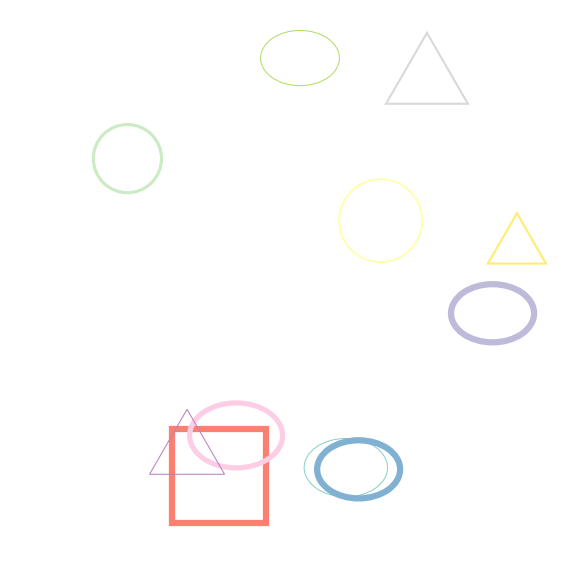[{"shape": "oval", "thickness": 0.5, "radius": 0.36, "center": [0.599, 0.189]}, {"shape": "circle", "thickness": 1, "radius": 0.36, "center": [0.659, 0.617]}, {"shape": "oval", "thickness": 3, "radius": 0.36, "center": [0.853, 0.457]}, {"shape": "square", "thickness": 3, "radius": 0.41, "center": [0.379, 0.175]}, {"shape": "oval", "thickness": 3, "radius": 0.36, "center": [0.621, 0.186]}, {"shape": "oval", "thickness": 0.5, "radius": 0.34, "center": [0.52, 0.899]}, {"shape": "oval", "thickness": 2.5, "radius": 0.4, "center": [0.409, 0.245]}, {"shape": "triangle", "thickness": 1, "radius": 0.41, "center": [0.739, 0.86]}, {"shape": "triangle", "thickness": 0.5, "radius": 0.37, "center": [0.324, 0.215]}, {"shape": "circle", "thickness": 1.5, "radius": 0.3, "center": [0.221, 0.724]}, {"shape": "triangle", "thickness": 1, "radius": 0.29, "center": [0.895, 0.572]}]